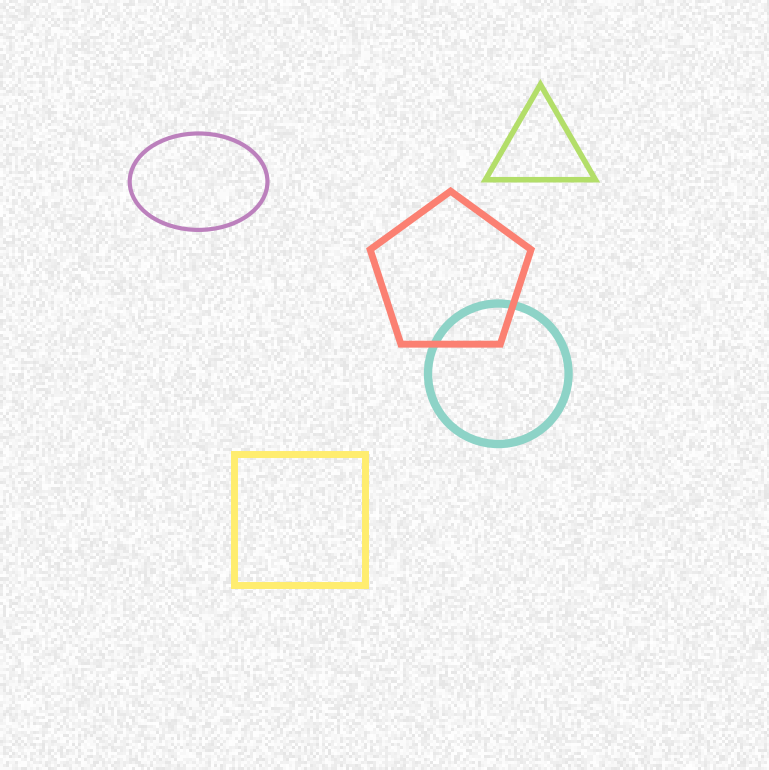[{"shape": "circle", "thickness": 3, "radius": 0.46, "center": [0.647, 0.515]}, {"shape": "pentagon", "thickness": 2.5, "radius": 0.55, "center": [0.585, 0.642]}, {"shape": "triangle", "thickness": 2, "radius": 0.41, "center": [0.702, 0.808]}, {"shape": "oval", "thickness": 1.5, "radius": 0.45, "center": [0.258, 0.764]}, {"shape": "square", "thickness": 2.5, "radius": 0.43, "center": [0.39, 0.325]}]